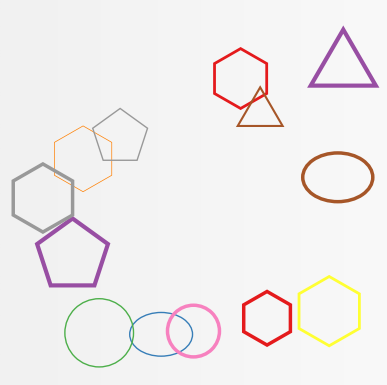[{"shape": "hexagon", "thickness": 2, "radius": 0.39, "center": [0.621, 0.796]}, {"shape": "hexagon", "thickness": 2.5, "radius": 0.35, "center": [0.689, 0.173]}, {"shape": "oval", "thickness": 1, "radius": 0.41, "center": [0.416, 0.132]}, {"shape": "circle", "thickness": 1, "radius": 0.44, "center": [0.256, 0.136]}, {"shape": "pentagon", "thickness": 3, "radius": 0.48, "center": [0.187, 0.336]}, {"shape": "triangle", "thickness": 3, "radius": 0.48, "center": [0.886, 0.826]}, {"shape": "hexagon", "thickness": 0.5, "radius": 0.43, "center": [0.214, 0.588]}, {"shape": "hexagon", "thickness": 2, "radius": 0.45, "center": [0.85, 0.192]}, {"shape": "triangle", "thickness": 1.5, "radius": 0.33, "center": [0.671, 0.706]}, {"shape": "oval", "thickness": 2.5, "radius": 0.45, "center": [0.872, 0.539]}, {"shape": "circle", "thickness": 2.5, "radius": 0.34, "center": [0.499, 0.14]}, {"shape": "pentagon", "thickness": 1, "radius": 0.37, "center": [0.31, 0.644]}, {"shape": "hexagon", "thickness": 2.5, "radius": 0.44, "center": [0.111, 0.486]}]